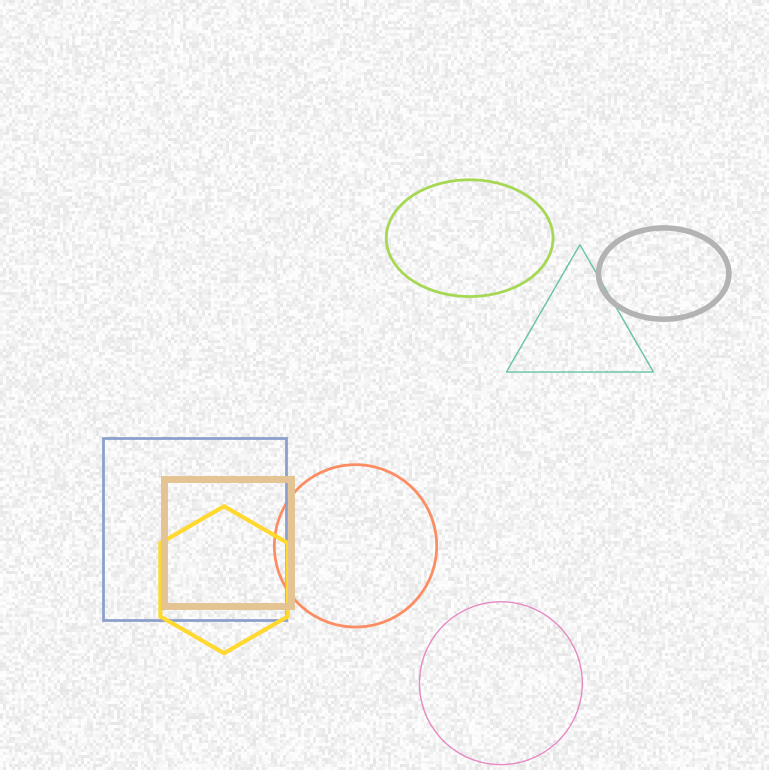[{"shape": "triangle", "thickness": 0.5, "radius": 0.55, "center": [0.753, 0.572]}, {"shape": "circle", "thickness": 1, "radius": 0.53, "center": [0.462, 0.291]}, {"shape": "square", "thickness": 1, "radius": 0.59, "center": [0.253, 0.313]}, {"shape": "circle", "thickness": 0.5, "radius": 0.53, "center": [0.65, 0.113]}, {"shape": "oval", "thickness": 1, "radius": 0.54, "center": [0.61, 0.691]}, {"shape": "hexagon", "thickness": 1.5, "radius": 0.48, "center": [0.291, 0.247]}, {"shape": "square", "thickness": 2.5, "radius": 0.41, "center": [0.296, 0.295]}, {"shape": "oval", "thickness": 2, "radius": 0.42, "center": [0.862, 0.645]}]